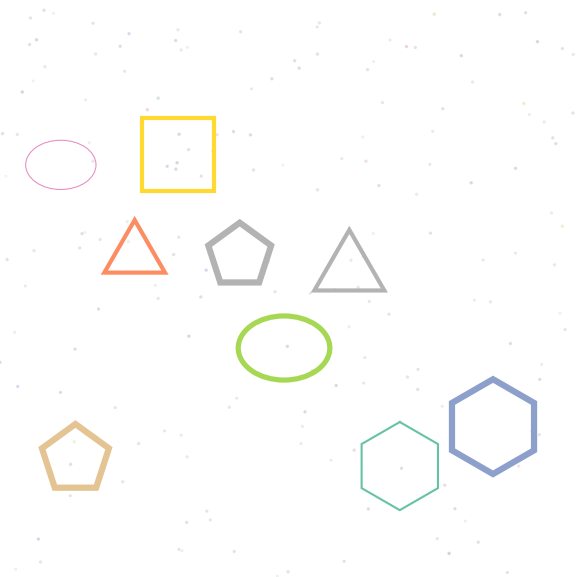[{"shape": "hexagon", "thickness": 1, "radius": 0.38, "center": [0.692, 0.192]}, {"shape": "triangle", "thickness": 2, "radius": 0.3, "center": [0.233, 0.557]}, {"shape": "hexagon", "thickness": 3, "radius": 0.41, "center": [0.854, 0.26]}, {"shape": "oval", "thickness": 0.5, "radius": 0.3, "center": [0.105, 0.714]}, {"shape": "oval", "thickness": 2.5, "radius": 0.4, "center": [0.492, 0.397]}, {"shape": "square", "thickness": 2, "radius": 0.31, "center": [0.308, 0.732]}, {"shape": "pentagon", "thickness": 3, "radius": 0.3, "center": [0.131, 0.204]}, {"shape": "pentagon", "thickness": 3, "radius": 0.29, "center": [0.415, 0.556]}, {"shape": "triangle", "thickness": 2, "radius": 0.35, "center": [0.605, 0.531]}]